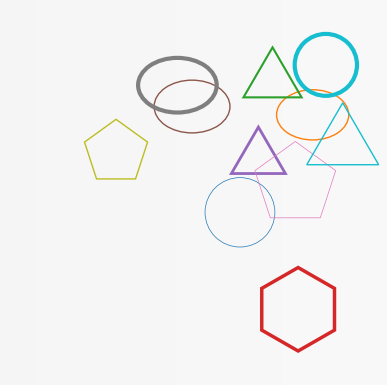[{"shape": "circle", "thickness": 0.5, "radius": 0.45, "center": [0.619, 0.449]}, {"shape": "oval", "thickness": 1, "radius": 0.47, "center": [0.807, 0.702]}, {"shape": "triangle", "thickness": 1.5, "radius": 0.43, "center": [0.703, 0.79]}, {"shape": "hexagon", "thickness": 2.5, "radius": 0.54, "center": [0.769, 0.197]}, {"shape": "triangle", "thickness": 2, "radius": 0.4, "center": [0.667, 0.589]}, {"shape": "oval", "thickness": 1, "radius": 0.49, "center": [0.496, 0.723]}, {"shape": "pentagon", "thickness": 0.5, "radius": 0.55, "center": [0.762, 0.523]}, {"shape": "oval", "thickness": 3, "radius": 0.51, "center": [0.458, 0.779]}, {"shape": "pentagon", "thickness": 1, "radius": 0.43, "center": [0.299, 0.604]}, {"shape": "circle", "thickness": 3, "radius": 0.4, "center": [0.841, 0.832]}, {"shape": "triangle", "thickness": 1, "radius": 0.54, "center": [0.884, 0.626]}]